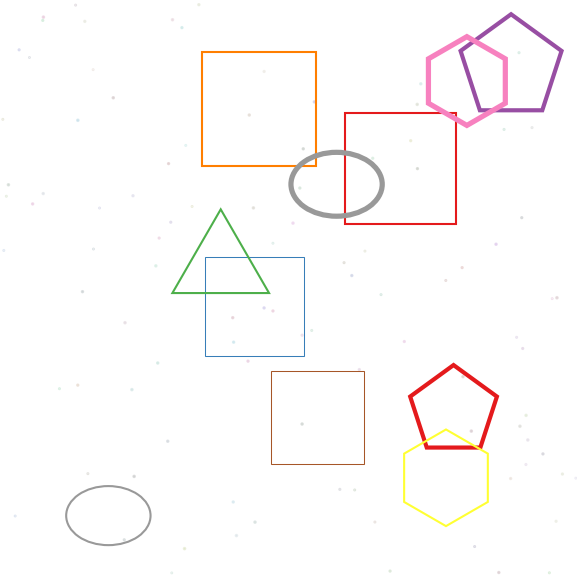[{"shape": "square", "thickness": 1, "radius": 0.48, "center": [0.693, 0.707]}, {"shape": "pentagon", "thickness": 2, "radius": 0.39, "center": [0.785, 0.288]}, {"shape": "square", "thickness": 0.5, "radius": 0.43, "center": [0.441, 0.469]}, {"shape": "triangle", "thickness": 1, "radius": 0.48, "center": [0.382, 0.54]}, {"shape": "pentagon", "thickness": 2, "radius": 0.46, "center": [0.885, 0.883]}, {"shape": "square", "thickness": 1, "radius": 0.49, "center": [0.448, 0.811]}, {"shape": "hexagon", "thickness": 1, "radius": 0.42, "center": [0.772, 0.172]}, {"shape": "square", "thickness": 0.5, "radius": 0.4, "center": [0.55, 0.277]}, {"shape": "hexagon", "thickness": 2.5, "radius": 0.38, "center": [0.808, 0.859]}, {"shape": "oval", "thickness": 1, "radius": 0.37, "center": [0.188, 0.106]}, {"shape": "oval", "thickness": 2.5, "radius": 0.4, "center": [0.583, 0.68]}]